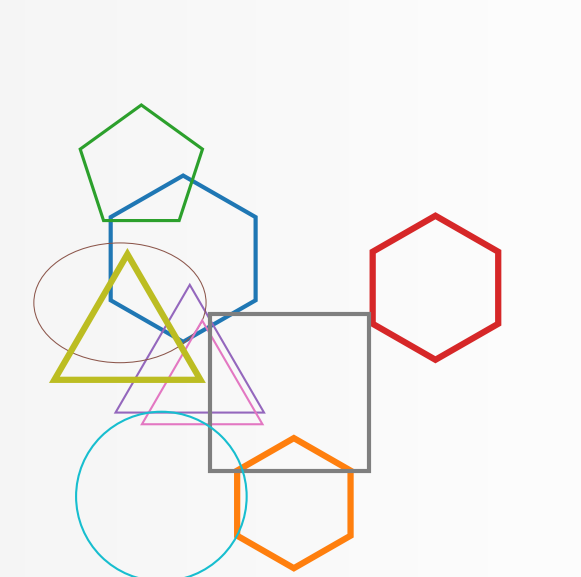[{"shape": "hexagon", "thickness": 2, "radius": 0.72, "center": [0.315, 0.551]}, {"shape": "hexagon", "thickness": 3, "radius": 0.56, "center": [0.506, 0.128]}, {"shape": "pentagon", "thickness": 1.5, "radius": 0.55, "center": [0.243, 0.707]}, {"shape": "hexagon", "thickness": 3, "radius": 0.62, "center": [0.749, 0.501]}, {"shape": "triangle", "thickness": 1, "radius": 0.74, "center": [0.326, 0.358]}, {"shape": "oval", "thickness": 0.5, "radius": 0.74, "center": [0.206, 0.475]}, {"shape": "triangle", "thickness": 1, "radius": 0.6, "center": [0.348, 0.324]}, {"shape": "square", "thickness": 2, "radius": 0.68, "center": [0.498, 0.319]}, {"shape": "triangle", "thickness": 3, "radius": 0.73, "center": [0.219, 0.414]}, {"shape": "circle", "thickness": 1, "radius": 0.73, "center": [0.278, 0.139]}]